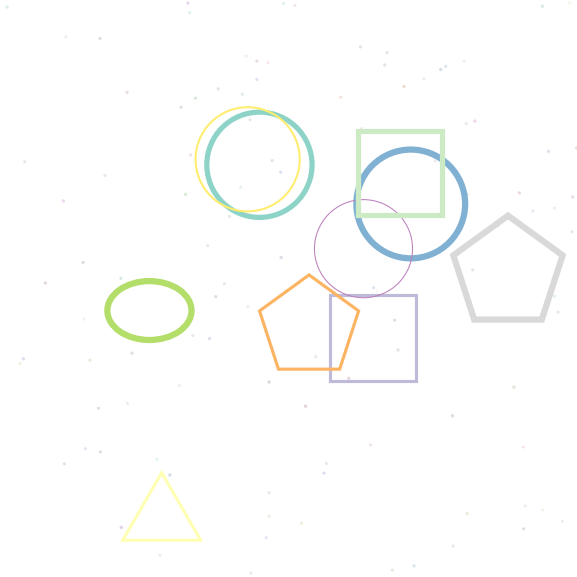[{"shape": "circle", "thickness": 2.5, "radius": 0.46, "center": [0.449, 0.714]}, {"shape": "triangle", "thickness": 1.5, "radius": 0.39, "center": [0.28, 0.103]}, {"shape": "square", "thickness": 1.5, "radius": 0.37, "center": [0.646, 0.413]}, {"shape": "circle", "thickness": 3, "radius": 0.47, "center": [0.711, 0.646]}, {"shape": "pentagon", "thickness": 1.5, "radius": 0.45, "center": [0.535, 0.433]}, {"shape": "oval", "thickness": 3, "radius": 0.36, "center": [0.259, 0.461]}, {"shape": "pentagon", "thickness": 3, "radius": 0.5, "center": [0.88, 0.526]}, {"shape": "circle", "thickness": 0.5, "radius": 0.42, "center": [0.629, 0.569]}, {"shape": "square", "thickness": 2.5, "radius": 0.36, "center": [0.693, 0.7]}, {"shape": "circle", "thickness": 1, "radius": 0.45, "center": [0.429, 0.723]}]